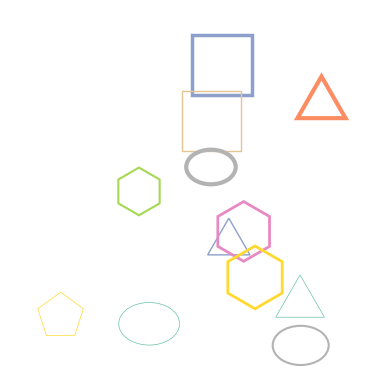[{"shape": "triangle", "thickness": 0.5, "radius": 0.37, "center": [0.779, 0.213]}, {"shape": "oval", "thickness": 0.5, "radius": 0.39, "center": [0.387, 0.159]}, {"shape": "triangle", "thickness": 3, "radius": 0.36, "center": [0.835, 0.729]}, {"shape": "square", "thickness": 2.5, "radius": 0.39, "center": [0.576, 0.831]}, {"shape": "triangle", "thickness": 1, "radius": 0.32, "center": [0.594, 0.37]}, {"shape": "hexagon", "thickness": 2, "radius": 0.39, "center": [0.633, 0.399]}, {"shape": "hexagon", "thickness": 1.5, "radius": 0.31, "center": [0.361, 0.503]}, {"shape": "hexagon", "thickness": 2, "radius": 0.41, "center": [0.662, 0.28]}, {"shape": "pentagon", "thickness": 0.5, "radius": 0.31, "center": [0.157, 0.179]}, {"shape": "square", "thickness": 1, "radius": 0.38, "center": [0.548, 0.686]}, {"shape": "oval", "thickness": 1.5, "radius": 0.36, "center": [0.781, 0.103]}, {"shape": "oval", "thickness": 3, "radius": 0.32, "center": [0.548, 0.566]}]